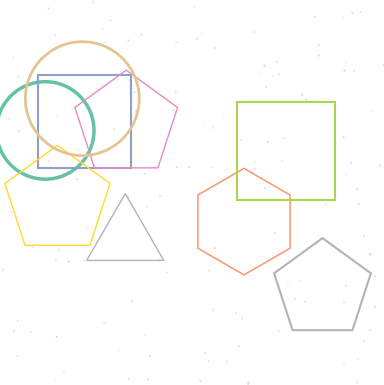[{"shape": "circle", "thickness": 2.5, "radius": 0.63, "center": [0.117, 0.661]}, {"shape": "hexagon", "thickness": 1, "radius": 0.69, "center": [0.634, 0.424]}, {"shape": "square", "thickness": 1.5, "radius": 0.6, "center": [0.22, 0.684]}, {"shape": "pentagon", "thickness": 1, "radius": 0.7, "center": [0.328, 0.677]}, {"shape": "square", "thickness": 1.5, "radius": 0.64, "center": [0.742, 0.609]}, {"shape": "pentagon", "thickness": 1, "radius": 0.72, "center": [0.149, 0.479]}, {"shape": "circle", "thickness": 2, "radius": 0.74, "center": [0.214, 0.744]}, {"shape": "triangle", "thickness": 1, "radius": 0.58, "center": [0.325, 0.381]}, {"shape": "pentagon", "thickness": 1.5, "radius": 0.66, "center": [0.838, 0.249]}]